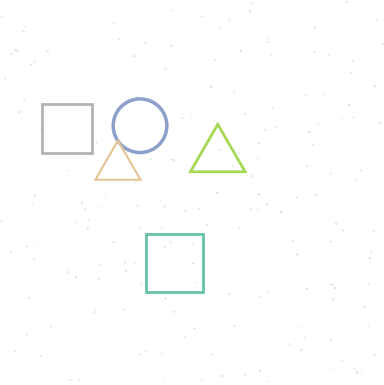[{"shape": "square", "thickness": 2, "radius": 0.38, "center": [0.453, 0.318]}, {"shape": "circle", "thickness": 2.5, "radius": 0.35, "center": [0.364, 0.673]}, {"shape": "triangle", "thickness": 2, "radius": 0.41, "center": [0.566, 0.595]}, {"shape": "triangle", "thickness": 1.5, "radius": 0.34, "center": [0.306, 0.567]}, {"shape": "square", "thickness": 2, "radius": 0.32, "center": [0.174, 0.666]}]